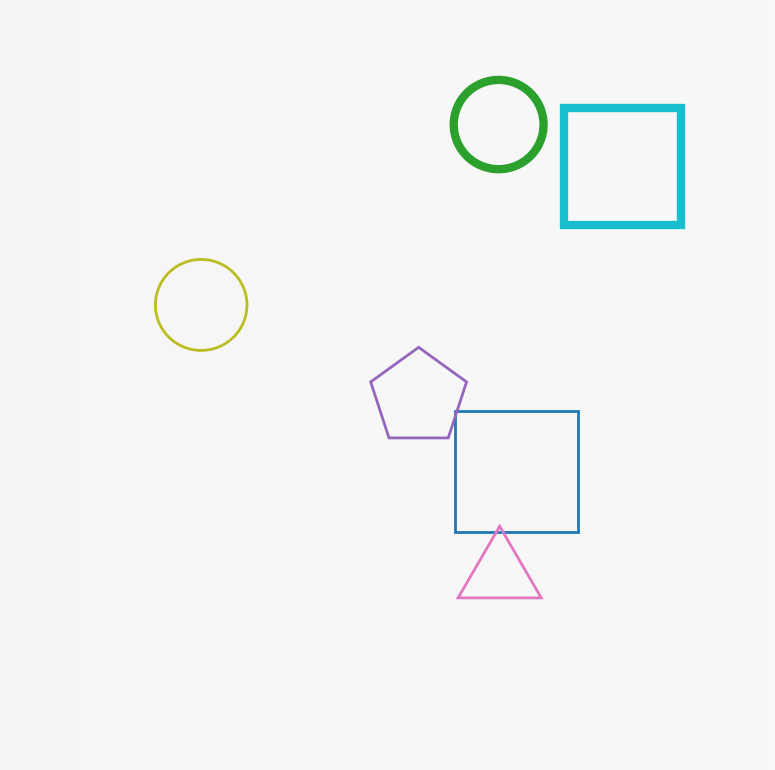[{"shape": "square", "thickness": 1, "radius": 0.4, "center": [0.667, 0.388]}, {"shape": "circle", "thickness": 3, "radius": 0.29, "center": [0.643, 0.838]}, {"shape": "pentagon", "thickness": 1, "radius": 0.33, "center": [0.54, 0.484]}, {"shape": "triangle", "thickness": 1, "radius": 0.31, "center": [0.645, 0.255]}, {"shape": "circle", "thickness": 1, "radius": 0.3, "center": [0.26, 0.604]}, {"shape": "square", "thickness": 3, "radius": 0.38, "center": [0.803, 0.784]}]